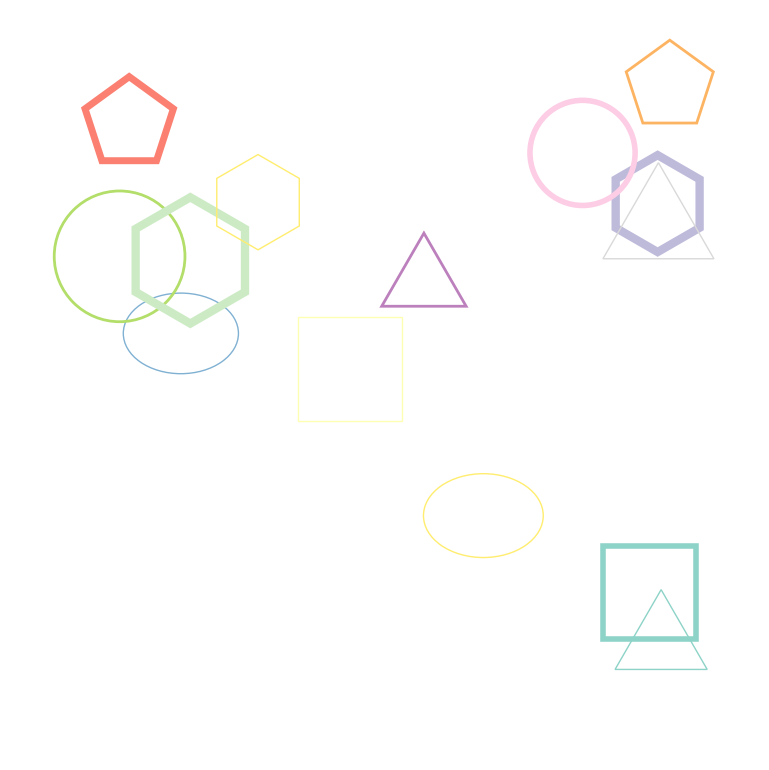[{"shape": "square", "thickness": 2, "radius": 0.3, "center": [0.844, 0.231]}, {"shape": "triangle", "thickness": 0.5, "radius": 0.35, "center": [0.859, 0.165]}, {"shape": "square", "thickness": 0.5, "radius": 0.34, "center": [0.455, 0.521]}, {"shape": "hexagon", "thickness": 3, "radius": 0.31, "center": [0.854, 0.736]}, {"shape": "pentagon", "thickness": 2.5, "radius": 0.3, "center": [0.168, 0.84]}, {"shape": "oval", "thickness": 0.5, "radius": 0.37, "center": [0.235, 0.567]}, {"shape": "pentagon", "thickness": 1, "radius": 0.3, "center": [0.87, 0.888]}, {"shape": "circle", "thickness": 1, "radius": 0.42, "center": [0.155, 0.667]}, {"shape": "circle", "thickness": 2, "radius": 0.34, "center": [0.757, 0.801]}, {"shape": "triangle", "thickness": 0.5, "radius": 0.42, "center": [0.855, 0.706]}, {"shape": "triangle", "thickness": 1, "radius": 0.32, "center": [0.551, 0.634]}, {"shape": "hexagon", "thickness": 3, "radius": 0.41, "center": [0.247, 0.662]}, {"shape": "oval", "thickness": 0.5, "radius": 0.39, "center": [0.628, 0.33]}, {"shape": "hexagon", "thickness": 0.5, "radius": 0.31, "center": [0.335, 0.737]}]